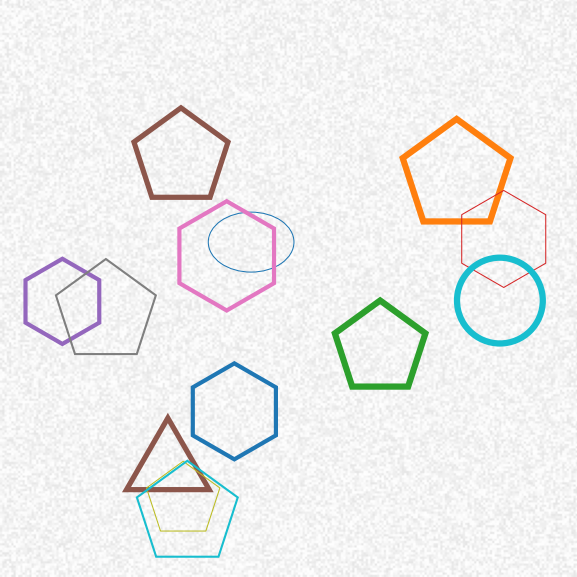[{"shape": "oval", "thickness": 0.5, "radius": 0.37, "center": [0.435, 0.58]}, {"shape": "hexagon", "thickness": 2, "radius": 0.42, "center": [0.406, 0.287]}, {"shape": "pentagon", "thickness": 3, "radius": 0.49, "center": [0.791, 0.695]}, {"shape": "pentagon", "thickness": 3, "radius": 0.41, "center": [0.658, 0.396]}, {"shape": "hexagon", "thickness": 0.5, "radius": 0.42, "center": [0.872, 0.585]}, {"shape": "hexagon", "thickness": 2, "radius": 0.37, "center": [0.108, 0.477]}, {"shape": "pentagon", "thickness": 2.5, "radius": 0.43, "center": [0.313, 0.727]}, {"shape": "triangle", "thickness": 2.5, "radius": 0.41, "center": [0.291, 0.193]}, {"shape": "hexagon", "thickness": 2, "radius": 0.47, "center": [0.393, 0.556]}, {"shape": "pentagon", "thickness": 1, "radius": 0.45, "center": [0.183, 0.46]}, {"shape": "pentagon", "thickness": 0.5, "radius": 0.33, "center": [0.317, 0.134]}, {"shape": "circle", "thickness": 3, "radius": 0.37, "center": [0.866, 0.479]}, {"shape": "pentagon", "thickness": 1, "radius": 0.46, "center": [0.324, 0.109]}]